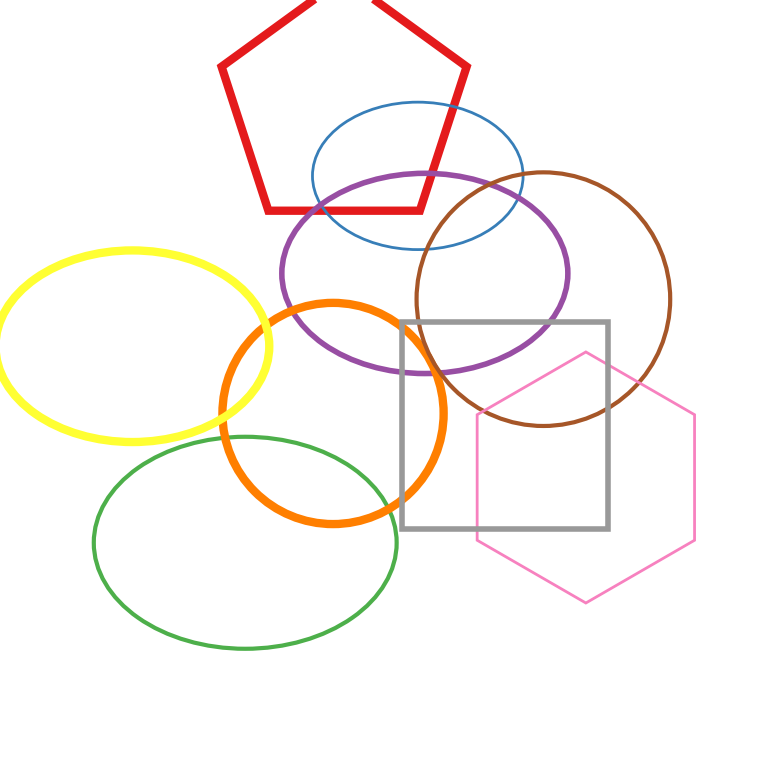[{"shape": "pentagon", "thickness": 3, "radius": 0.84, "center": [0.447, 0.862]}, {"shape": "oval", "thickness": 1, "radius": 0.68, "center": [0.543, 0.772]}, {"shape": "oval", "thickness": 1.5, "radius": 0.98, "center": [0.318, 0.295]}, {"shape": "oval", "thickness": 2, "radius": 0.93, "center": [0.552, 0.645]}, {"shape": "circle", "thickness": 3, "radius": 0.72, "center": [0.433, 0.463]}, {"shape": "oval", "thickness": 3, "radius": 0.89, "center": [0.172, 0.55]}, {"shape": "circle", "thickness": 1.5, "radius": 0.82, "center": [0.706, 0.611]}, {"shape": "hexagon", "thickness": 1, "radius": 0.82, "center": [0.761, 0.38]}, {"shape": "square", "thickness": 2, "radius": 0.67, "center": [0.656, 0.447]}]